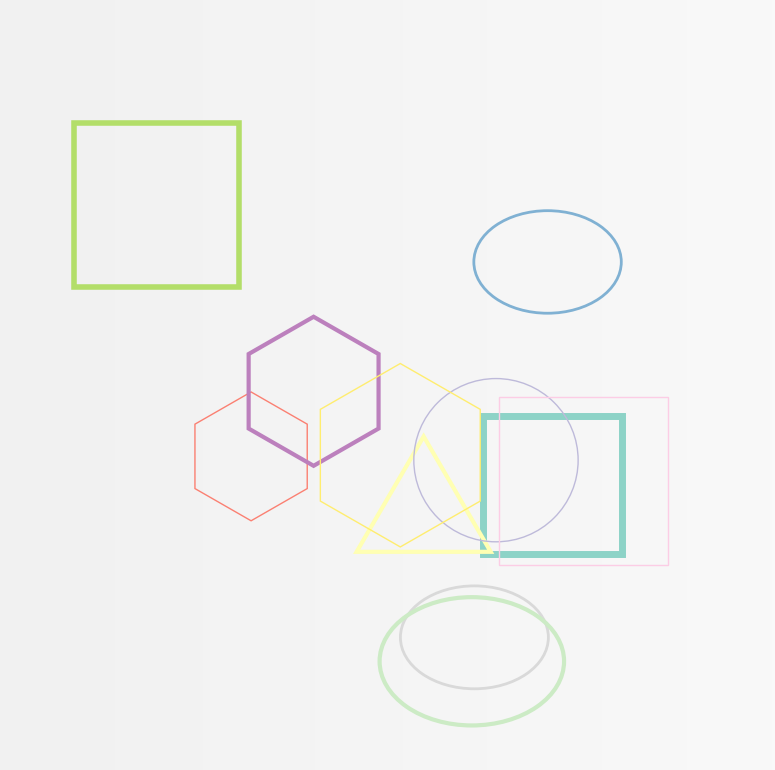[{"shape": "square", "thickness": 2.5, "radius": 0.45, "center": [0.713, 0.37]}, {"shape": "triangle", "thickness": 1.5, "radius": 0.5, "center": [0.547, 0.333]}, {"shape": "circle", "thickness": 0.5, "radius": 0.53, "center": [0.64, 0.402]}, {"shape": "hexagon", "thickness": 0.5, "radius": 0.42, "center": [0.324, 0.407]}, {"shape": "oval", "thickness": 1, "radius": 0.48, "center": [0.707, 0.66]}, {"shape": "square", "thickness": 2, "radius": 0.53, "center": [0.202, 0.733]}, {"shape": "square", "thickness": 0.5, "radius": 0.55, "center": [0.753, 0.375]}, {"shape": "oval", "thickness": 1, "radius": 0.48, "center": [0.612, 0.172]}, {"shape": "hexagon", "thickness": 1.5, "radius": 0.48, "center": [0.405, 0.492]}, {"shape": "oval", "thickness": 1.5, "radius": 0.6, "center": [0.609, 0.141]}, {"shape": "hexagon", "thickness": 0.5, "radius": 0.6, "center": [0.517, 0.409]}]